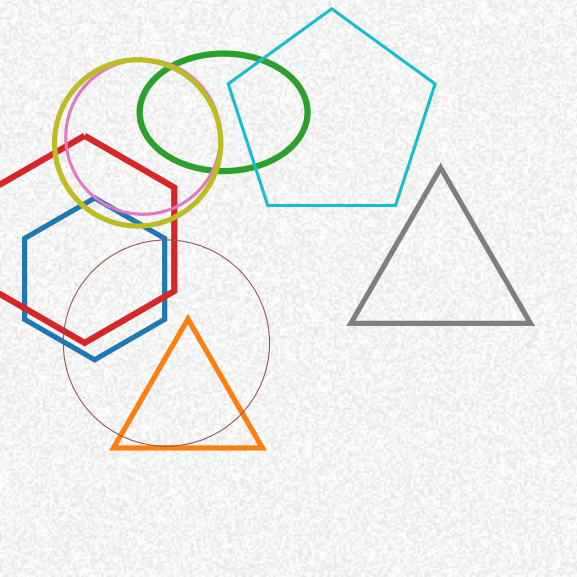[{"shape": "hexagon", "thickness": 2.5, "radius": 0.7, "center": [0.164, 0.516]}, {"shape": "triangle", "thickness": 2.5, "radius": 0.74, "center": [0.325, 0.298]}, {"shape": "oval", "thickness": 3, "radius": 0.73, "center": [0.387, 0.805]}, {"shape": "hexagon", "thickness": 3, "radius": 0.9, "center": [0.146, 0.585]}, {"shape": "circle", "thickness": 0.5, "radius": 0.89, "center": [0.288, 0.405]}, {"shape": "circle", "thickness": 1.5, "radius": 0.67, "center": [0.248, 0.762]}, {"shape": "triangle", "thickness": 2.5, "radius": 0.9, "center": [0.763, 0.529]}, {"shape": "circle", "thickness": 2.5, "radius": 0.72, "center": [0.238, 0.752]}, {"shape": "pentagon", "thickness": 1.5, "radius": 0.94, "center": [0.574, 0.796]}]